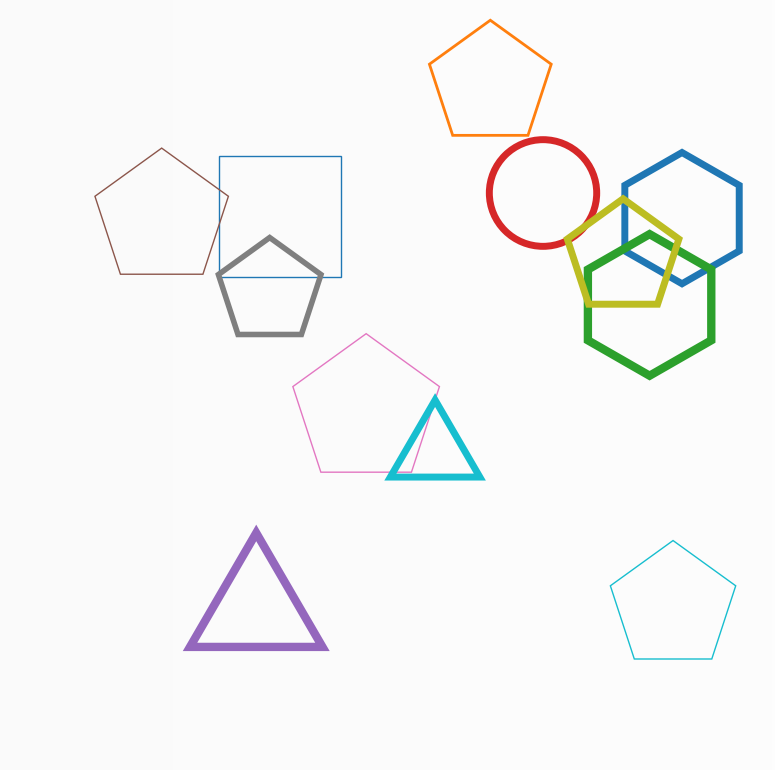[{"shape": "square", "thickness": 0.5, "radius": 0.39, "center": [0.362, 0.718]}, {"shape": "hexagon", "thickness": 2.5, "radius": 0.43, "center": [0.88, 0.717]}, {"shape": "pentagon", "thickness": 1, "radius": 0.41, "center": [0.633, 0.891]}, {"shape": "hexagon", "thickness": 3, "radius": 0.46, "center": [0.838, 0.604]}, {"shape": "circle", "thickness": 2.5, "radius": 0.35, "center": [0.701, 0.749]}, {"shape": "triangle", "thickness": 3, "radius": 0.49, "center": [0.331, 0.209]}, {"shape": "pentagon", "thickness": 0.5, "radius": 0.45, "center": [0.209, 0.717]}, {"shape": "pentagon", "thickness": 0.5, "radius": 0.5, "center": [0.472, 0.467]}, {"shape": "pentagon", "thickness": 2, "radius": 0.35, "center": [0.348, 0.622]}, {"shape": "pentagon", "thickness": 2.5, "radius": 0.38, "center": [0.804, 0.666]}, {"shape": "triangle", "thickness": 2.5, "radius": 0.33, "center": [0.561, 0.414]}, {"shape": "pentagon", "thickness": 0.5, "radius": 0.43, "center": [0.868, 0.213]}]